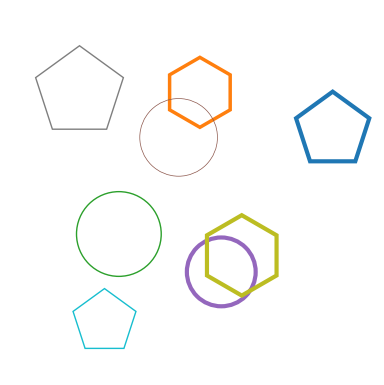[{"shape": "pentagon", "thickness": 3, "radius": 0.5, "center": [0.864, 0.662]}, {"shape": "hexagon", "thickness": 2.5, "radius": 0.45, "center": [0.519, 0.76]}, {"shape": "circle", "thickness": 1, "radius": 0.55, "center": [0.309, 0.392]}, {"shape": "circle", "thickness": 3, "radius": 0.45, "center": [0.575, 0.294]}, {"shape": "circle", "thickness": 0.5, "radius": 0.5, "center": [0.464, 0.643]}, {"shape": "pentagon", "thickness": 1, "radius": 0.6, "center": [0.207, 0.761]}, {"shape": "hexagon", "thickness": 3, "radius": 0.52, "center": [0.628, 0.337]}, {"shape": "pentagon", "thickness": 1, "radius": 0.43, "center": [0.271, 0.165]}]